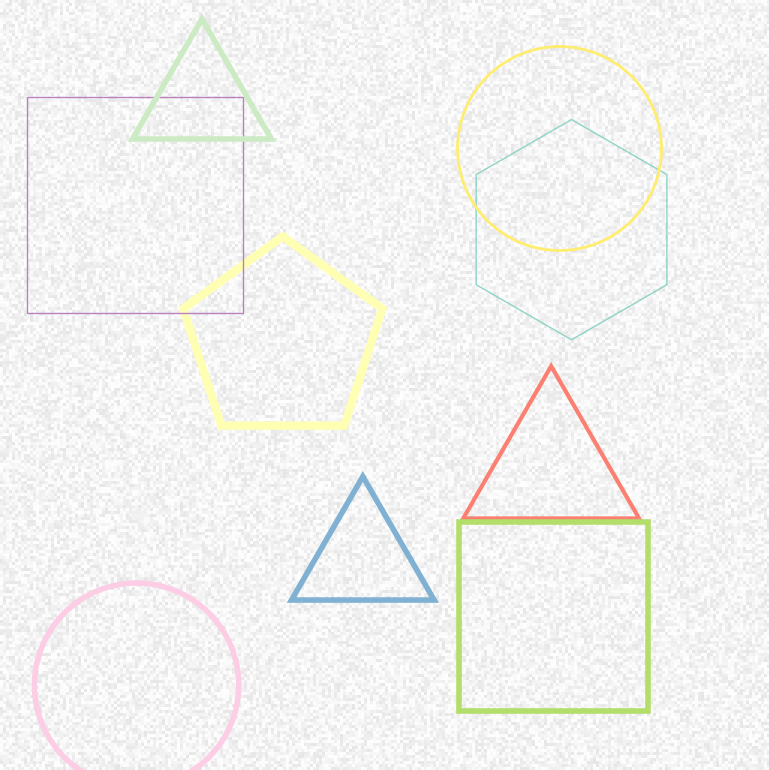[{"shape": "hexagon", "thickness": 0.5, "radius": 0.72, "center": [0.742, 0.702]}, {"shape": "pentagon", "thickness": 3, "radius": 0.68, "center": [0.367, 0.557]}, {"shape": "triangle", "thickness": 1.5, "radius": 0.66, "center": [0.716, 0.393]}, {"shape": "triangle", "thickness": 2, "radius": 0.53, "center": [0.471, 0.274]}, {"shape": "square", "thickness": 2, "radius": 0.61, "center": [0.719, 0.199]}, {"shape": "circle", "thickness": 2, "radius": 0.66, "center": [0.177, 0.11]}, {"shape": "square", "thickness": 0.5, "radius": 0.7, "center": [0.176, 0.733]}, {"shape": "triangle", "thickness": 2, "radius": 0.52, "center": [0.262, 0.871]}, {"shape": "circle", "thickness": 1, "radius": 0.66, "center": [0.727, 0.807]}]